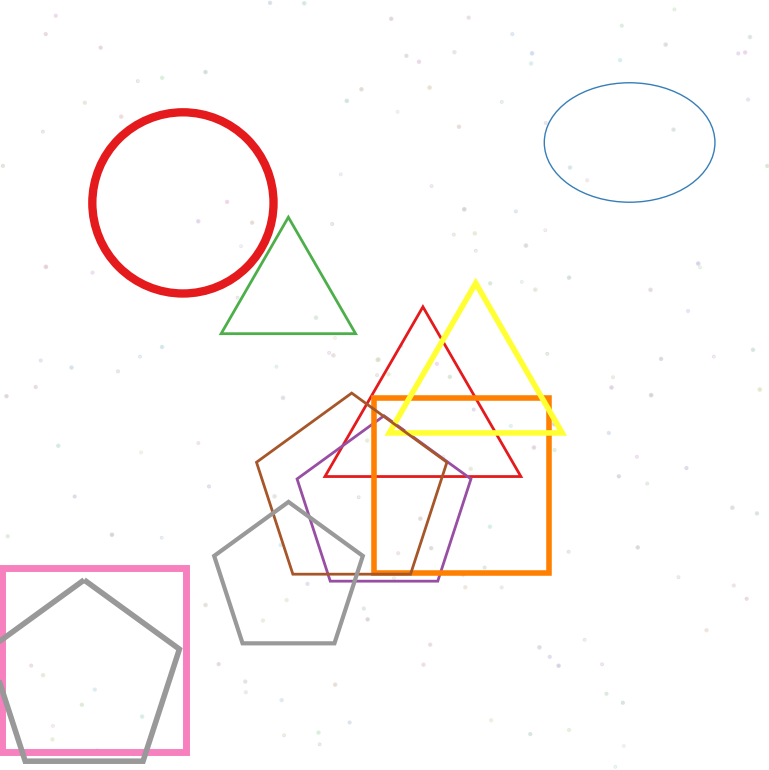[{"shape": "circle", "thickness": 3, "radius": 0.59, "center": [0.238, 0.736]}, {"shape": "triangle", "thickness": 1, "radius": 0.73, "center": [0.549, 0.455]}, {"shape": "oval", "thickness": 0.5, "radius": 0.55, "center": [0.818, 0.815]}, {"shape": "triangle", "thickness": 1, "radius": 0.5, "center": [0.374, 0.617]}, {"shape": "pentagon", "thickness": 1, "radius": 0.59, "center": [0.499, 0.341]}, {"shape": "square", "thickness": 2, "radius": 0.57, "center": [0.599, 0.369]}, {"shape": "triangle", "thickness": 2, "radius": 0.65, "center": [0.618, 0.503]}, {"shape": "pentagon", "thickness": 1, "radius": 0.65, "center": [0.457, 0.359]}, {"shape": "square", "thickness": 2.5, "radius": 0.6, "center": [0.122, 0.143]}, {"shape": "pentagon", "thickness": 2, "radius": 0.65, "center": [0.109, 0.117]}, {"shape": "pentagon", "thickness": 1.5, "radius": 0.51, "center": [0.375, 0.247]}]